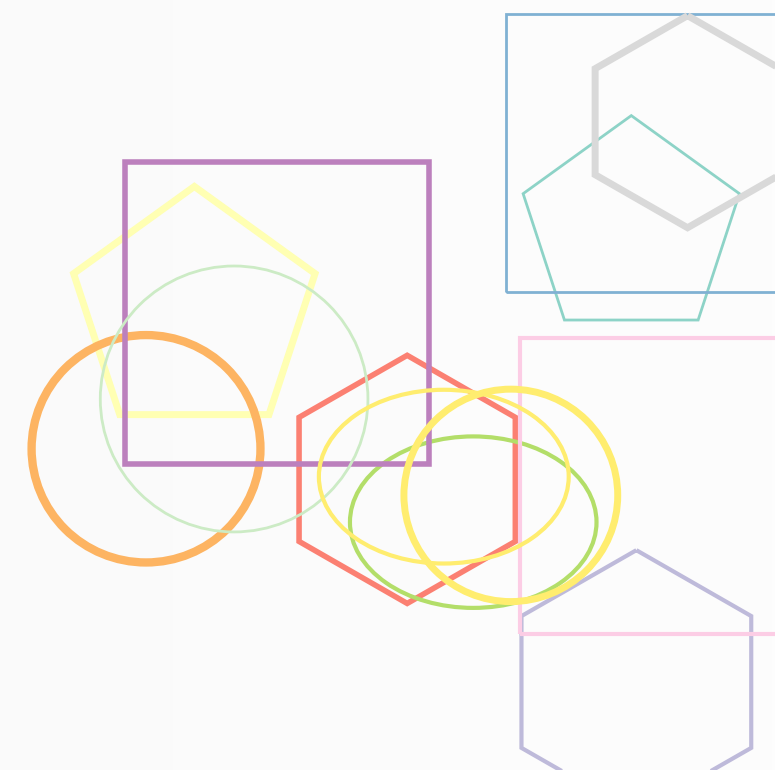[{"shape": "pentagon", "thickness": 1, "radius": 0.73, "center": [0.815, 0.703]}, {"shape": "pentagon", "thickness": 2.5, "radius": 0.82, "center": [0.251, 0.594]}, {"shape": "hexagon", "thickness": 1.5, "radius": 0.86, "center": [0.821, 0.114]}, {"shape": "hexagon", "thickness": 2, "radius": 0.81, "center": [0.525, 0.377]}, {"shape": "square", "thickness": 1, "radius": 0.9, "center": [0.834, 0.801]}, {"shape": "circle", "thickness": 3, "radius": 0.74, "center": [0.188, 0.417]}, {"shape": "oval", "thickness": 1.5, "radius": 0.8, "center": [0.611, 0.322]}, {"shape": "square", "thickness": 1.5, "radius": 0.96, "center": [0.864, 0.369]}, {"shape": "hexagon", "thickness": 2.5, "radius": 0.69, "center": [0.887, 0.842]}, {"shape": "square", "thickness": 2, "radius": 0.98, "center": [0.357, 0.593]}, {"shape": "circle", "thickness": 1, "radius": 0.86, "center": [0.302, 0.482]}, {"shape": "oval", "thickness": 1.5, "radius": 0.81, "center": [0.573, 0.381]}, {"shape": "circle", "thickness": 2.5, "radius": 0.69, "center": [0.659, 0.357]}]